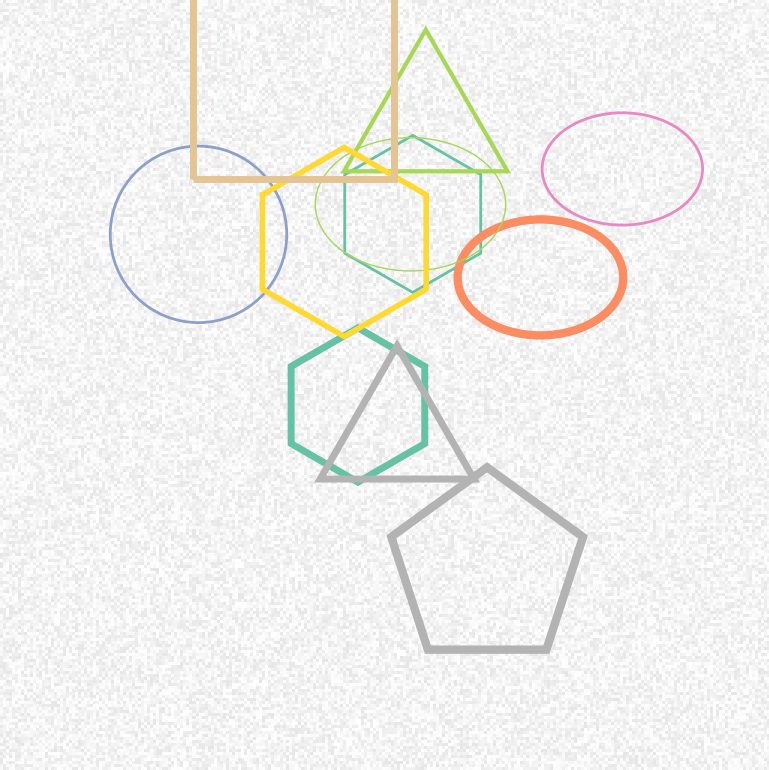[{"shape": "hexagon", "thickness": 2.5, "radius": 0.5, "center": [0.465, 0.474]}, {"shape": "hexagon", "thickness": 1, "radius": 0.51, "center": [0.536, 0.722]}, {"shape": "oval", "thickness": 3, "radius": 0.54, "center": [0.702, 0.64]}, {"shape": "circle", "thickness": 1, "radius": 0.57, "center": [0.258, 0.696]}, {"shape": "oval", "thickness": 1, "radius": 0.52, "center": [0.808, 0.781]}, {"shape": "oval", "thickness": 0.5, "radius": 0.62, "center": [0.533, 0.735]}, {"shape": "triangle", "thickness": 1.5, "radius": 0.61, "center": [0.553, 0.839]}, {"shape": "hexagon", "thickness": 2, "radius": 0.61, "center": [0.447, 0.686]}, {"shape": "square", "thickness": 2.5, "radius": 0.65, "center": [0.382, 0.898]}, {"shape": "triangle", "thickness": 2.5, "radius": 0.58, "center": [0.516, 0.436]}, {"shape": "pentagon", "thickness": 3, "radius": 0.65, "center": [0.633, 0.262]}]